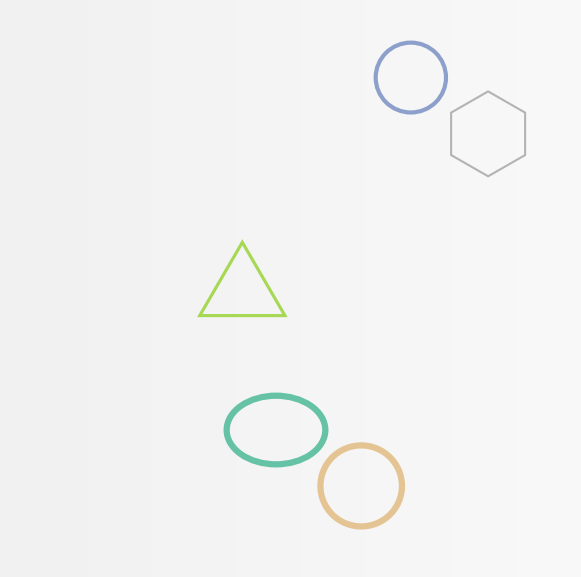[{"shape": "oval", "thickness": 3, "radius": 0.42, "center": [0.475, 0.255]}, {"shape": "circle", "thickness": 2, "radius": 0.3, "center": [0.707, 0.865]}, {"shape": "triangle", "thickness": 1.5, "radius": 0.42, "center": [0.417, 0.495]}, {"shape": "circle", "thickness": 3, "radius": 0.35, "center": [0.621, 0.158]}, {"shape": "hexagon", "thickness": 1, "radius": 0.37, "center": [0.84, 0.767]}]